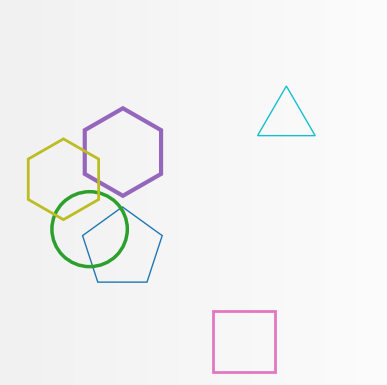[{"shape": "pentagon", "thickness": 1, "radius": 0.54, "center": [0.316, 0.355]}, {"shape": "circle", "thickness": 2.5, "radius": 0.49, "center": [0.231, 0.405]}, {"shape": "hexagon", "thickness": 3, "radius": 0.57, "center": [0.317, 0.605]}, {"shape": "square", "thickness": 2, "radius": 0.4, "center": [0.629, 0.113]}, {"shape": "hexagon", "thickness": 2, "radius": 0.52, "center": [0.164, 0.534]}, {"shape": "triangle", "thickness": 1, "radius": 0.43, "center": [0.739, 0.691]}]